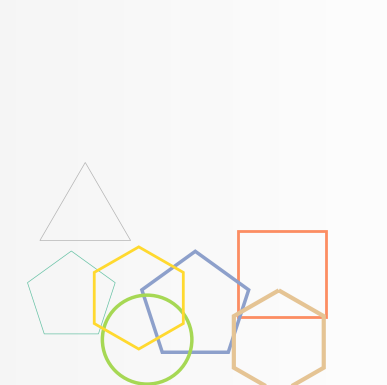[{"shape": "pentagon", "thickness": 0.5, "radius": 0.59, "center": [0.184, 0.229]}, {"shape": "square", "thickness": 2, "radius": 0.56, "center": [0.728, 0.288]}, {"shape": "pentagon", "thickness": 2.5, "radius": 0.72, "center": [0.504, 0.202]}, {"shape": "circle", "thickness": 2.5, "radius": 0.58, "center": [0.38, 0.118]}, {"shape": "hexagon", "thickness": 2, "radius": 0.66, "center": [0.358, 0.226]}, {"shape": "hexagon", "thickness": 3, "radius": 0.67, "center": [0.719, 0.112]}, {"shape": "triangle", "thickness": 0.5, "radius": 0.68, "center": [0.22, 0.443]}]